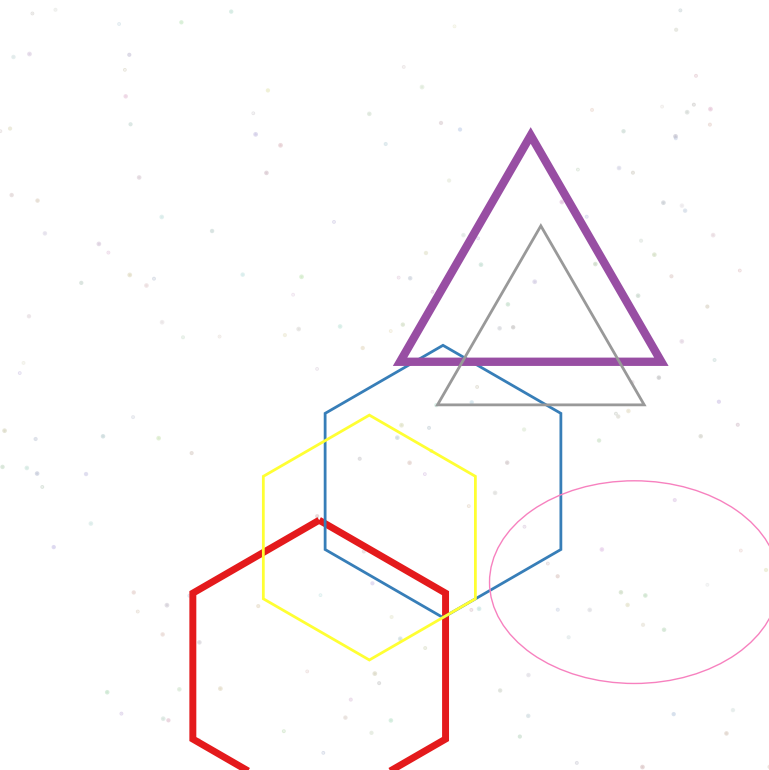[{"shape": "hexagon", "thickness": 2.5, "radius": 0.95, "center": [0.415, 0.135]}, {"shape": "hexagon", "thickness": 1, "radius": 0.88, "center": [0.575, 0.375]}, {"shape": "triangle", "thickness": 3, "radius": 0.98, "center": [0.689, 0.628]}, {"shape": "hexagon", "thickness": 1, "radius": 0.8, "center": [0.48, 0.302]}, {"shape": "oval", "thickness": 0.5, "radius": 0.94, "center": [0.824, 0.244]}, {"shape": "triangle", "thickness": 1, "radius": 0.77, "center": [0.702, 0.552]}]